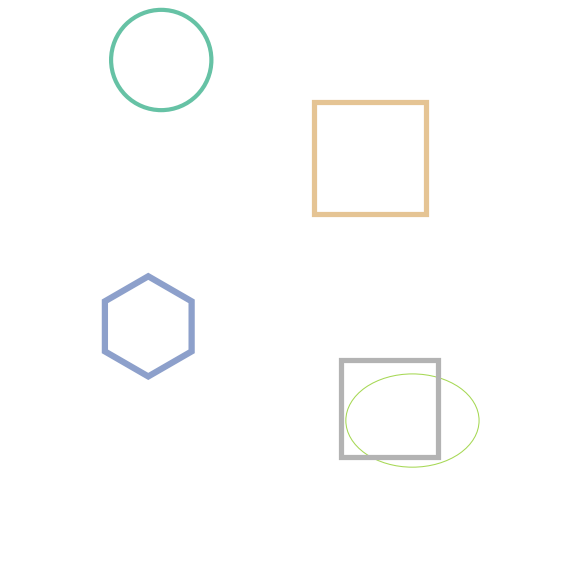[{"shape": "circle", "thickness": 2, "radius": 0.43, "center": [0.279, 0.895]}, {"shape": "hexagon", "thickness": 3, "radius": 0.43, "center": [0.257, 0.434]}, {"shape": "oval", "thickness": 0.5, "radius": 0.58, "center": [0.714, 0.271]}, {"shape": "square", "thickness": 2.5, "radius": 0.48, "center": [0.641, 0.726]}, {"shape": "square", "thickness": 2.5, "radius": 0.42, "center": [0.675, 0.292]}]